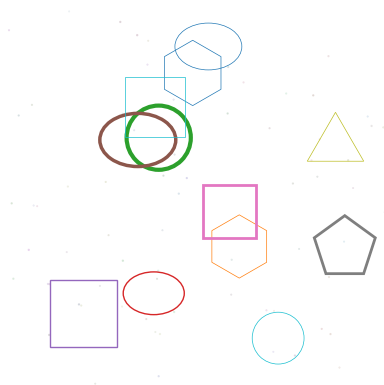[{"shape": "hexagon", "thickness": 0.5, "radius": 0.42, "center": [0.501, 0.811]}, {"shape": "oval", "thickness": 0.5, "radius": 0.43, "center": [0.541, 0.879]}, {"shape": "hexagon", "thickness": 0.5, "radius": 0.41, "center": [0.621, 0.36]}, {"shape": "circle", "thickness": 3, "radius": 0.42, "center": [0.412, 0.642]}, {"shape": "oval", "thickness": 1, "radius": 0.4, "center": [0.399, 0.238]}, {"shape": "square", "thickness": 1, "radius": 0.44, "center": [0.217, 0.186]}, {"shape": "oval", "thickness": 2.5, "radius": 0.49, "center": [0.358, 0.637]}, {"shape": "square", "thickness": 2, "radius": 0.34, "center": [0.596, 0.451]}, {"shape": "pentagon", "thickness": 2, "radius": 0.42, "center": [0.896, 0.357]}, {"shape": "triangle", "thickness": 0.5, "radius": 0.42, "center": [0.871, 0.624]}, {"shape": "circle", "thickness": 0.5, "radius": 0.34, "center": [0.722, 0.122]}, {"shape": "square", "thickness": 0.5, "radius": 0.39, "center": [0.404, 0.722]}]